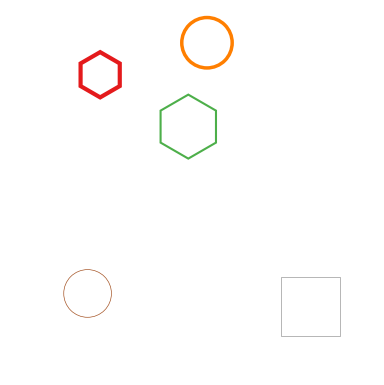[{"shape": "hexagon", "thickness": 3, "radius": 0.29, "center": [0.26, 0.806]}, {"shape": "hexagon", "thickness": 1.5, "radius": 0.42, "center": [0.489, 0.671]}, {"shape": "circle", "thickness": 2.5, "radius": 0.33, "center": [0.538, 0.889]}, {"shape": "circle", "thickness": 0.5, "radius": 0.31, "center": [0.228, 0.238]}, {"shape": "square", "thickness": 0.5, "radius": 0.38, "center": [0.806, 0.204]}]